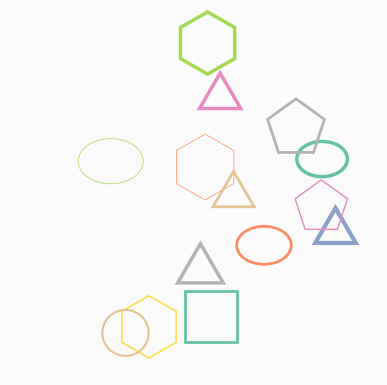[{"shape": "oval", "thickness": 2.5, "radius": 0.33, "center": [0.831, 0.587]}, {"shape": "square", "thickness": 2, "radius": 0.33, "center": [0.546, 0.178]}, {"shape": "oval", "thickness": 2, "radius": 0.35, "center": [0.681, 0.363]}, {"shape": "hexagon", "thickness": 0.5, "radius": 0.43, "center": [0.529, 0.566]}, {"shape": "triangle", "thickness": 3, "radius": 0.3, "center": [0.866, 0.399]}, {"shape": "pentagon", "thickness": 1, "radius": 0.35, "center": [0.829, 0.462]}, {"shape": "triangle", "thickness": 2.5, "radius": 0.31, "center": [0.568, 0.749]}, {"shape": "hexagon", "thickness": 2.5, "radius": 0.4, "center": [0.536, 0.888]}, {"shape": "oval", "thickness": 0.5, "radius": 0.42, "center": [0.286, 0.581]}, {"shape": "hexagon", "thickness": 1, "radius": 0.4, "center": [0.385, 0.151]}, {"shape": "triangle", "thickness": 2, "radius": 0.31, "center": [0.603, 0.494]}, {"shape": "circle", "thickness": 1.5, "radius": 0.3, "center": [0.324, 0.135]}, {"shape": "triangle", "thickness": 2.5, "radius": 0.34, "center": [0.517, 0.299]}, {"shape": "pentagon", "thickness": 2, "radius": 0.38, "center": [0.764, 0.666]}]